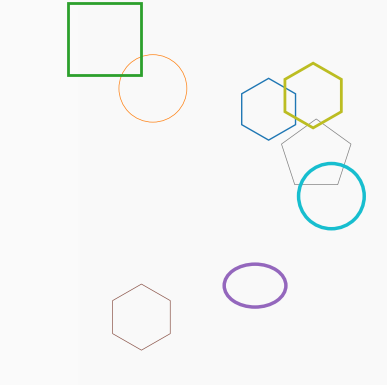[{"shape": "hexagon", "thickness": 1, "radius": 0.4, "center": [0.693, 0.716]}, {"shape": "circle", "thickness": 0.5, "radius": 0.44, "center": [0.395, 0.77]}, {"shape": "square", "thickness": 2, "radius": 0.47, "center": [0.27, 0.898]}, {"shape": "oval", "thickness": 2.5, "radius": 0.4, "center": [0.658, 0.258]}, {"shape": "hexagon", "thickness": 0.5, "radius": 0.43, "center": [0.365, 0.176]}, {"shape": "pentagon", "thickness": 0.5, "radius": 0.47, "center": [0.816, 0.597]}, {"shape": "hexagon", "thickness": 2, "radius": 0.42, "center": [0.808, 0.752]}, {"shape": "circle", "thickness": 2.5, "radius": 0.42, "center": [0.855, 0.491]}]